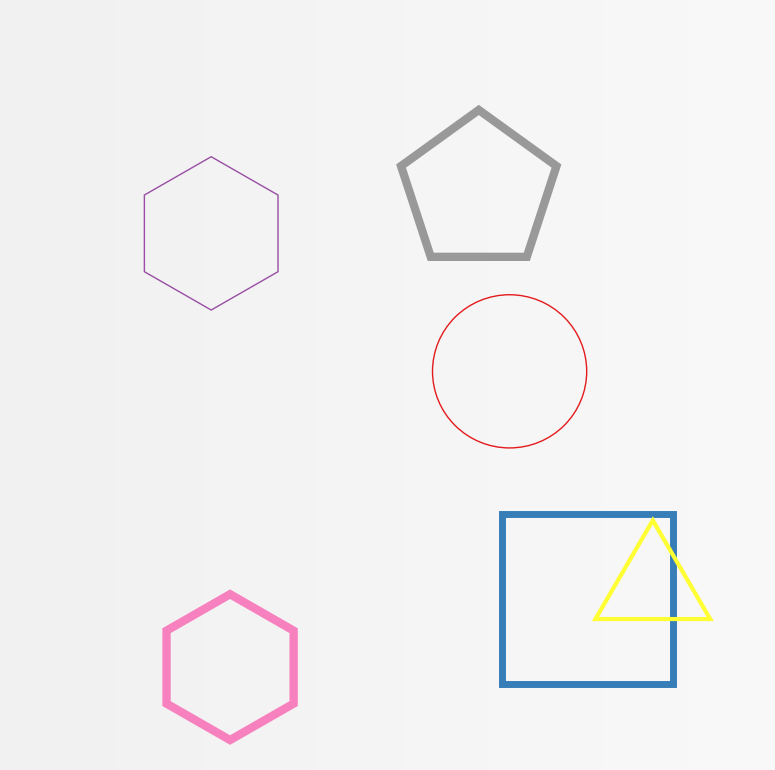[{"shape": "circle", "thickness": 0.5, "radius": 0.5, "center": [0.658, 0.518]}, {"shape": "square", "thickness": 2.5, "radius": 0.55, "center": [0.758, 0.222]}, {"shape": "hexagon", "thickness": 0.5, "radius": 0.5, "center": [0.273, 0.697]}, {"shape": "triangle", "thickness": 1.5, "radius": 0.43, "center": [0.842, 0.239]}, {"shape": "hexagon", "thickness": 3, "radius": 0.47, "center": [0.297, 0.134]}, {"shape": "pentagon", "thickness": 3, "radius": 0.53, "center": [0.618, 0.752]}]